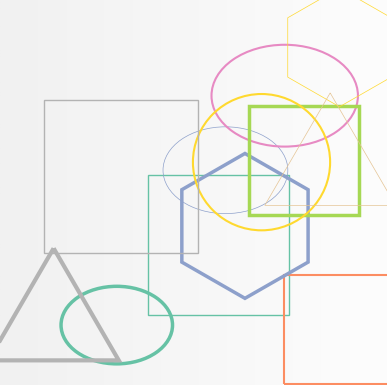[{"shape": "square", "thickness": 1, "radius": 0.91, "center": [0.565, 0.363]}, {"shape": "oval", "thickness": 2.5, "radius": 0.72, "center": [0.301, 0.156]}, {"shape": "square", "thickness": 1.5, "radius": 0.71, "center": [0.874, 0.144]}, {"shape": "hexagon", "thickness": 2.5, "radius": 0.94, "center": [0.632, 0.413]}, {"shape": "oval", "thickness": 0.5, "radius": 0.81, "center": [0.582, 0.558]}, {"shape": "oval", "thickness": 1.5, "radius": 0.94, "center": [0.735, 0.751]}, {"shape": "square", "thickness": 2.5, "radius": 0.71, "center": [0.785, 0.584]}, {"shape": "hexagon", "thickness": 0.5, "radius": 0.77, "center": [0.876, 0.877]}, {"shape": "circle", "thickness": 1.5, "radius": 0.89, "center": [0.675, 0.579]}, {"shape": "triangle", "thickness": 0.5, "radius": 0.97, "center": [0.852, 0.564]}, {"shape": "square", "thickness": 1, "radius": 0.99, "center": [0.311, 0.541]}, {"shape": "triangle", "thickness": 3, "radius": 0.97, "center": [0.138, 0.161]}]